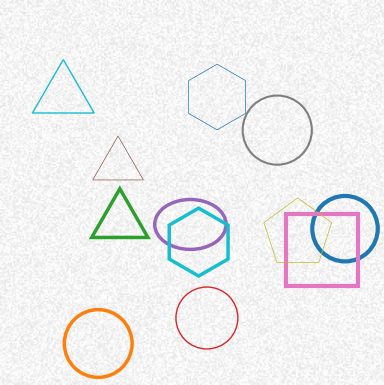[{"shape": "circle", "thickness": 3, "radius": 0.43, "center": [0.896, 0.406]}, {"shape": "hexagon", "thickness": 0.5, "radius": 0.43, "center": [0.564, 0.748]}, {"shape": "circle", "thickness": 2.5, "radius": 0.44, "center": [0.255, 0.108]}, {"shape": "triangle", "thickness": 2.5, "radius": 0.42, "center": [0.311, 0.425]}, {"shape": "circle", "thickness": 1, "radius": 0.4, "center": [0.537, 0.174]}, {"shape": "oval", "thickness": 2.5, "radius": 0.46, "center": [0.494, 0.417]}, {"shape": "triangle", "thickness": 0.5, "radius": 0.38, "center": [0.307, 0.571]}, {"shape": "square", "thickness": 3, "radius": 0.47, "center": [0.837, 0.351]}, {"shape": "circle", "thickness": 1.5, "radius": 0.45, "center": [0.72, 0.662]}, {"shape": "pentagon", "thickness": 0.5, "radius": 0.46, "center": [0.773, 0.393]}, {"shape": "hexagon", "thickness": 2.5, "radius": 0.44, "center": [0.516, 0.371]}, {"shape": "triangle", "thickness": 1, "radius": 0.46, "center": [0.164, 0.753]}]